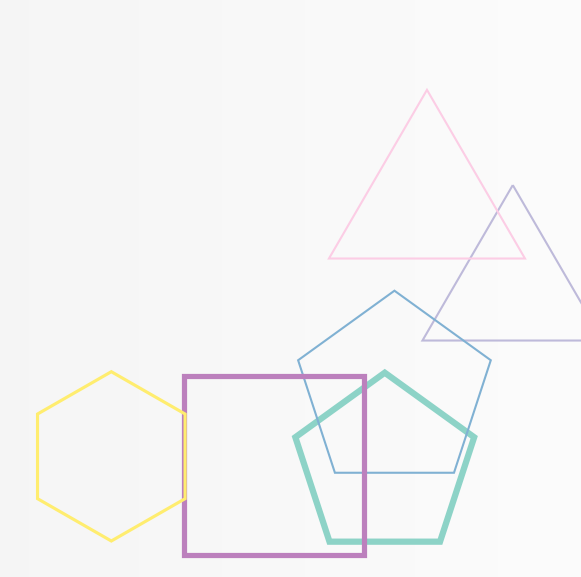[{"shape": "pentagon", "thickness": 3, "radius": 0.81, "center": [0.662, 0.192]}, {"shape": "triangle", "thickness": 1, "radius": 0.9, "center": [0.882, 0.499]}, {"shape": "pentagon", "thickness": 1, "radius": 0.87, "center": [0.679, 0.321]}, {"shape": "triangle", "thickness": 1, "radius": 0.97, "center": [0.735, 0.649]}, {"shape": "square", "thickness": 2.5, "radius": 0.77, "center": [0.471, 0.193]}, {"shape": "hexagon", "thickness": 1.5, "radius": 0.73, "center": [0.192, 0.209]}]